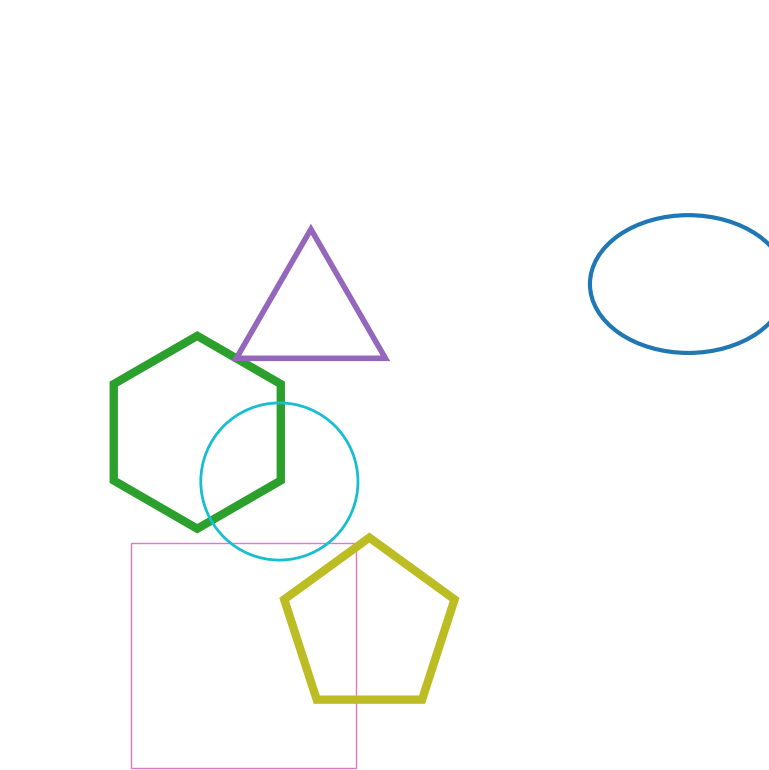[{"shape": "oval", "thickness": 1.5, "radius": 0.64, "center": [0.894, 0.631]}, {"shape": "hexagon", "thickness": 3, "radius": 0.63, "center": [0.256, 0.439]}, {"shape": "triangle", "thickness": 2, "radius": 0.56, "center": [0.404, 0.591]}, {"shape": "square", "thickness": 0.5, "radius": 0.73, "center": [0.316, 0.148]}, {"shape": "pentagon", "thickness": 3, "radius": 0.58, "center": [0.48, 0.185]}, {"shape": "circle", "thickness": 1, "radius": 0.51, "center": [0.363, 0.375]}]